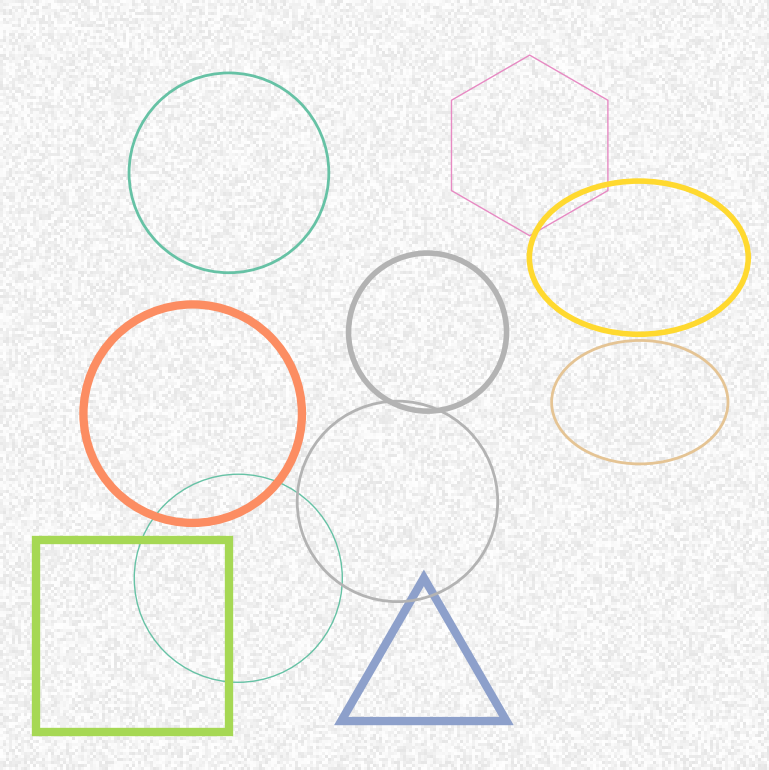[{"shape": "circle", "thickness": 0.5, "radius": 0.68, "center": [0.309, 0.249]}, {"shape": "circle", "thickness": 1, "radius": 0.65, "center": [0.297, 0.776]}, {"shape": "circle", "thickness": 3, "radius": 0.71, "center": [0.25, 0.463]}, {"shape": "triangle", "thickness": 3, "radius": 0.62, "center": [0.55, 0.126]}, {"shape": "hexagon", "thickness": 0.5, "radius": 0.59, "center": [0.688, 0.811]}, {"shape": "square", "thickness": 3, "radius": 0.62, "center": [0.172, 0.174]}, {"shape": "oval", "thickness": 2, "radius": 0.71, "center": [0.83, 0.665]}, {"shape": "oval", "thickness": 1, "radius": 0.57, "center": [0.831, 0.478]}, {"shape": "circle", "thickness": 2, "radius": 0.51, "center": [0.555, 0.569]}, {"shape": "circle", "thickness": 1, "radius": 0.65, "center": [0.516, 0.349]}]